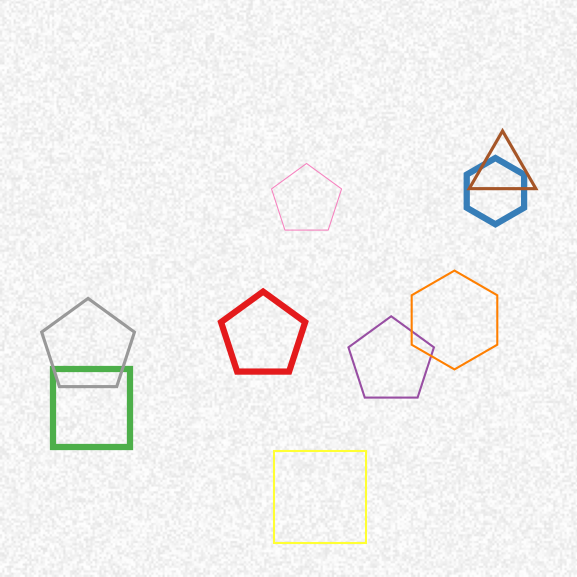[{"shape": "pentagon", "thickness": 3, "radius": 0.38, "center": [0.456, 0.418]}, {"shape": "hexagon", "thickness": 3, "radius": 0.29, "center": [0.858, 0.668]}, {"shape": "square", "thickness": 3, "radius": 0.34, "center": [0.158, 0.292]}, {"shape": "pentagon", "thickness": 1, "radius": 0.39, "center": [0.677, 0.374]}, {"shape": "hexagon", "thickness": 1, "radius": 0.43, "center": [0.787, 0.445]}, {"shape": "square", "thickness": 1, "radius": 0.4, "center": [0.554, 0.138]}, {"shape": "triangle", "thickness": 1.5, "radius": 0.33, "center": [0.87, 0.706]}, {"shape": "pentagon", "thickness": 0.5, "radius": 0.32, "center": [0.531, 0.652]}, {"shape": "pentagon", "thickness": 1.5, "radius": 0.42, "center": [0.152, 0.398]}]